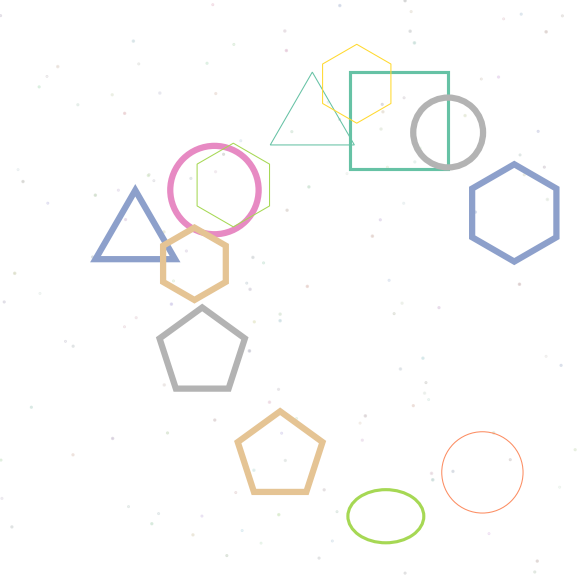[{"shape": "triangle", "thickness": 0.5, "radius": 0.42, "center": [0.541, 0.79]}, {"shape": "square", "thickness": 1.5, "radius": 0.42, "center": [0.691, 0.79]}, {"shape": "circle", "thickness": 0.5, "radius": 0.35, "center": [0.835, 0.181]}, {"shape": "triangle", "thickness": 3, "radius": 0.4, "center": [0.234, 0.59]}, {"shape": "hexagon", "thickness": 3, "radius": 0.42, "center": [0.891, 0.63]}, {"shape": "circle", "thickness": 3, "radius": 0.38, "center": [0.371, 0.67]}, {"shape": "hexagon", "thickness": 0.5, "radius": 0.36, "center": [0.404, 0.679]}, {"shape": "oval", "thickness": 1.5, "radius": 0.33, "center": [0.668, 0.105]}, {"shape": "hexagon", "thickness": 0.5, "radius": 0.34, "center": [0.618, 0.854]}, {"shape": "pentagon", "thickness": 3, "radius": 0.39, "center": [0.485, 0.21]}, {"shape": "hexagon", "thickness": 3, "radius": 0.31, "center": [0.337, 0.542]}, {"shape": "circle", "thickness": 3, "radius": 0.3, "center": [0.776, 0.77]}, {"shape": "pentagon", "thickness": 3, "radius": 0.39, "center": [0.35, 0.389]}]